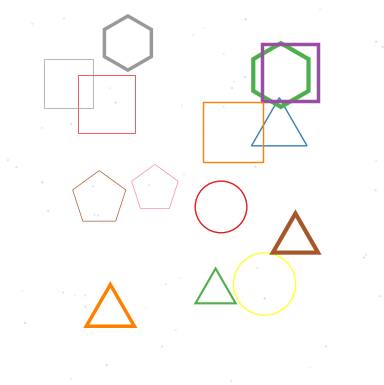[{"shape": "circle", "thickness": 1, "radius": 0.34, "center": [0.574, 0.462]}, {"shape": "square", "thickness": 0.5, "radius": 0.37, "center": [0.276, 0.73]}, {"shape": "triangle", "thickness": 1, "radius": 0.42, "center": [0.725, 0.663]}, {"shape": "triangle", "thickness": 1.5, "radius": 0.3, "center": [0.56, 0.242]}, {"shape": "hexagon", "thickness": 3, "radius": 0.41, "center": [0.73, 0.805]}, {"shape": "square", "thickness": 2.5, "radius": 0.37, "center": [0.752, 0.812]}, {"shape": "square", "thickness": 1, "radius": 0.39, "center": [0.606, 0.657]}, {"shape": "triangle", "thickness": 2.5, "radius": 0.36, "center": [0.287, 0.189]}, {"shape": "circle", "thickness": 1, "radius": 0.4, "center": [0.687, 0.262]}, {"shape": "pentagon", "thickness": 0.5, "radius": 0.36, "center": [0.258, 0.484]}, {"shape": "triangle", "thickness": 3, "radius": 0.34, "center": [0.767, 0.378]}, {"shape": "pentagon", "thickness": 0.5, "radius": 0.32, "center": [0.402, 0.509]}, {"shape": "square", "thickness": 0.5, "radius": 0.32, "center": [0.178, 0.782]}, {"shape": "hexagon", "thickness": 2.5, "radius": 0.35, "center": [0.332, 0.888]}]